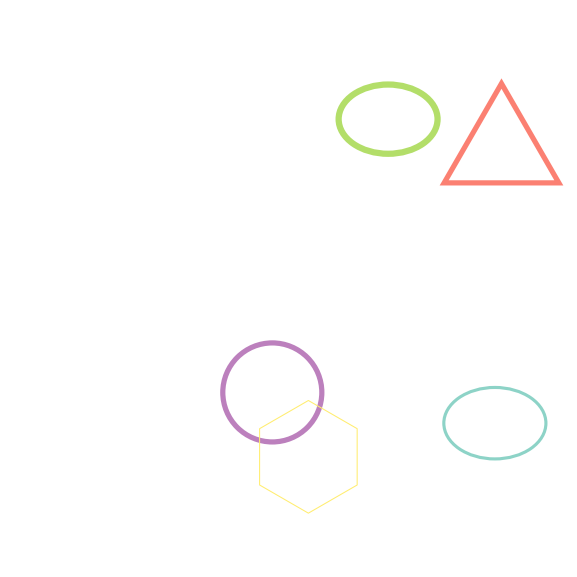[{"shape": "oval", "thickness": 1.5, "radius": 0.44, "center": [0.857, 0.266]}, {"shape": "triangle", "thickness": 2.5, "radius": 0.57, "center": [0.868, 0.74]}, {"shape": "oval", "thickness": 3, "radius": 0.43, "center": [0.672, 0.793]}, {"shape": "circle", "thickness": 2.5, "radius": 0.43, "center": [0.472, 0.32]}, {"shape": "hexagon", "thickness": 0.5, "radius": 0.49, "center": [0.534, 0.208]}]